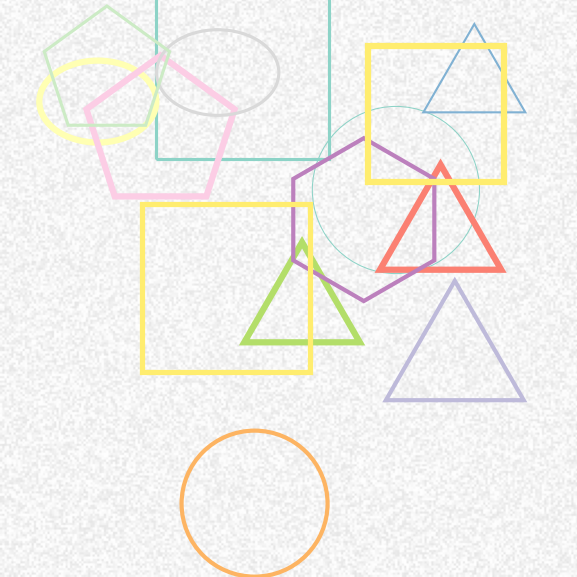[{"shape": "circle", "thickness": 0.5, "radius": 0.72, "center": [0.686, 0.67]}, {"shape": "square", "thickness": 1.5, "radius": 0.75, "center": [0.421, 0.873]}, {"shape": "oval", "thickness": 3, "radius": 0.51, "center": [0.169, 0.823]}, {"shape": "triangle", "thickness": 2, "radius": 0.69, "center": [0.788, 0.375]}, {"shape": "triangle", "thickness": 3, "radius": 0.61, "center": [0.763, 0.593]}, {"shape": "triangle", "thickness": 1, "radius": 0.51, "center": [0.821, 0.856]}, {"shape": "circle", "thickness": 2, "radius": 0.63, "center": [0.441, 0.127]}, {"shape": "triangle", "thickness": 3, "radius": 0.58, "center": [0.523, 0.464]}, {"shape": "pentagon", "thickness": 3, "radius": 0.67, "center": [0.278, 0.768]}, {"shape": "oval", "thickness": 1.5, "radius": 0.53, "center": [0.377, 0.874]}, {"shape": "hexagon", "thickness": 2, "radius": 0.71, "center": [0.63, 0.619]}, {"shape": "pentagon", "thickness": 1.5, "radius": 0.57, "center": [0.185, 0.875]}, {"shape": "square", "thickness": 3, "radius": 0.59, "center": [0.755, 0.801]}, {"shape": "square", "thickness": 2.5, "radius": 0.73, "center": [0.391, 0.5]}]